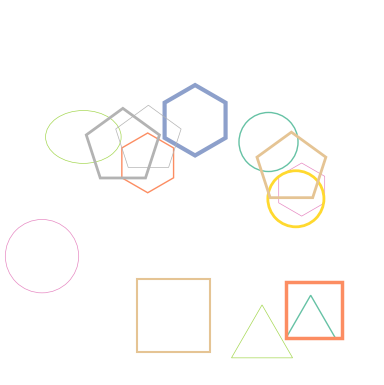[{"shape": "circle", "thickness": 1, "radius": 0.38, "center": [0.697, 0.631]}, {"shape": "triangle", "thickness": 1, "radius": 0.38, "center": [0.807, 0.158]}, {"shape": "square", "thickness": 2.5, "radius": 0.37, "center": [0.816, 0.195]}, {"shape": "hexagon", "thickness": 1, "radius": 0.39, "center": [0.384, 0.577]}, {"shape": "hexagon", "thickness": 3, "radius": 0.46, "center": [0.507, 0.688]}, {"shape": "hexagon", "thickness": 0.5, "radius": 0.34, "center": [0.784, 0.508]}, {"shape": "circle", "thickness": 0.5, "radius": 0.48, "center": [0.109, 0.335]}, {"shape": "triangle", "thickness": 0.5, "radius": 0.46, "center": [0.681, 0.116]}, {"shape": "oval", "thickness": 0.5, "radius": 0.49, "center": [0.217, 0.644]}, {"shape": "circle", "thickness": 2, "radius": 0.36, "center": [0.769, 0.484]}, {"shape": "pentagon", "thickness": 2, "radius": 0.47, "center": [0.757, 0.563]}, {"shape": "square", "thickness": 1.5, "radius": 0.47, "center": [0.45, 0.181]}, {"shape": "pentagon", "thickness": 2, "radius": 0.5, "center": [0.319, 0.619]}, {"shape": "pentagon", "thickness": 0.5, "radius": 0.45, "center": [0.385, 0.637]}]